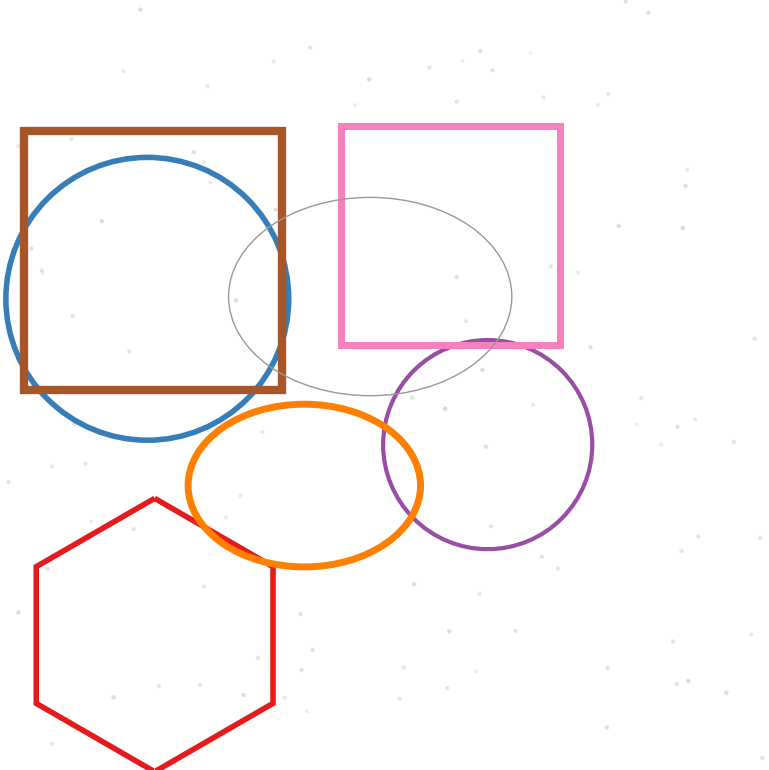[{"shape": "hexagon", "thickness": 2, "radius": 0.89, "center": [0.201, 0.175]}, {"shape": "circle", "thickness": 2, "radius": 0.92, "center": [0.191, 0.612]}, {"shape": "circle", "thickness": 1.5, "radius": 0.68, "center": [0.633, 0.423]}, {"shape": "oval", "thickness": 2.5, "radius": 0.75, "center": [0.395, 0.369]}, {"shape": "square", "thickness": 3, "radius": 0.84, "center": [0.199, 0.662]}, {"shape": "square", "thickness": 2.5, "radius": 0.71, "center": [0.585, 0.694]}, {"shape": "oval", "thickness": 0.5, "radius": 0.92, "center": [0.481, 0.615]}]